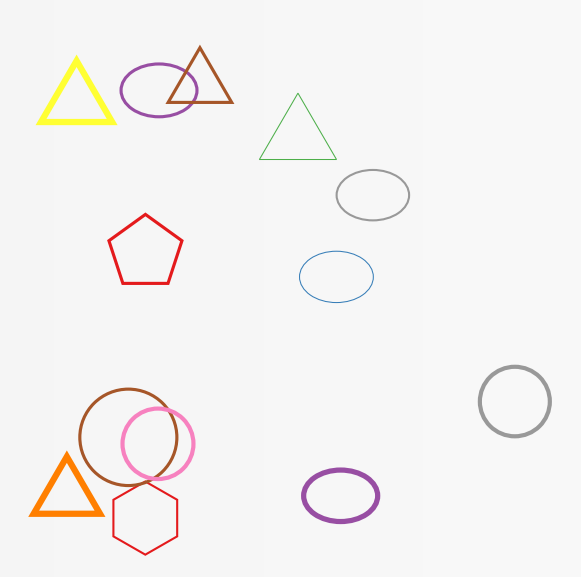[{"shape": "hexagon", "thickness": 1, "radius": 0.32, "center": [0.25, 0.102]}, {"shape": "pentagon", "thickness": 1.5, "radius": 0.33, "center": [0.25, 0.562]}, {"shape": "oval", "thickness": 0.5, "radius": 0.32, "center": [0.579, 0.52]}, {"shape": "triangle", "thickness": 0.5, "radius": 0.38, "center": [0.513, 0.761]}, {"shape": "oval", "thickness": 1.5, "radius": 0.33, "center": [0.274, 0.843]}, {"shape": "oval", "thickness": 2.5, "radius": 0.32, "center": [0.586, 0.141]}, {"shape": "triangle", "thickness": 3, "radius": 0.33, "center": [0.115, 0.142]}, {"shape": "triangle", "thickness": 3, "radius": 0.35, "center": [0.132, 0.823]}, {"shape": "circle", "thickness": 1.5, "radius": 0.42, "center": [0.221, 0.242]}, {"shape": "triangle", "thickness": 1.5, "radius": 0.32, "center": [0.344, 0.853]}, {"shape": "circle", "thickness": 2, "radius": 0.31, "center": [0.272, 0.231]}, {"shape": "oval", "thickness": 1, "radius": 0.31, "center": [0.641, 0.661]}, {"shape": "circle", "thickness": 2, "radius": 0.3, "center": [0.886, 0.304]}]